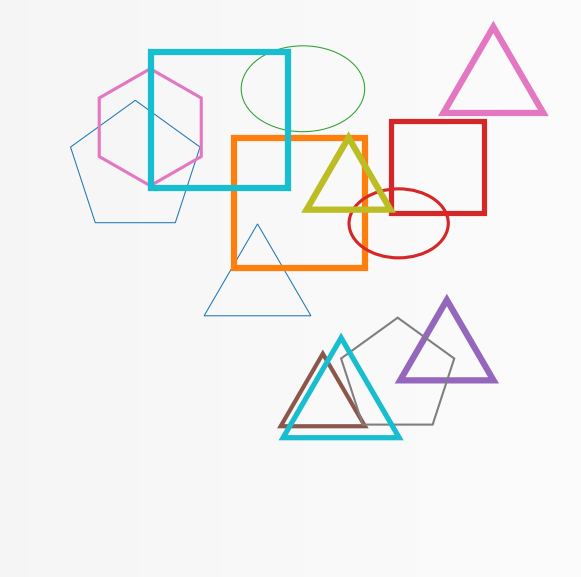[{"shape": "pentagon", "thickness": 0.5, "radius": 0.59, "center": [0.233, 0.708]}, {"shape": "triangle", "thickness": 0.5, "radius": 0.53, "center": [0.443, 0.505]}, {"shape": "square", "thickness": 3, "radius": 0.56, "center": [0.515, 0.647]}, {"shape": "oval", "thickness": 0.5, "radius": 0.53, "center": [0.521, 0.845]}, {"shape": "oval", "thickness": 1.5, "radius": 0.43, "center": [0.686, 0.612]}, {"shape": "square", "thickness": 2.5, "radius": 0.4, "center": [0.753, 0.71]}, {"shape": "triangle", "thickness": 3, "radius": 0.46, "center": [0.769, 0.387]}, {"shape": "triangle", "thickness": 2, "radius": 0.42, "center": [0.555, 0.303]}, {"shape": "triangle", "thickness": 3, "radius": 0.5, "center": [0.849, 0.853]}, {"shape": "hexagon", "thickness": 1.5, "radius": 0.51, "center": [0.258, 0.779]}, {"shape": "pentagon", "thickness": 1, "radius": 0.51, "center": [0.684, 0.347]}, {"shape": "triangle", "thickness": 3, "radius": 0.42, "center": [0.6, 0.678]}, {"shape": "triangle", "thickness": 2.5, "radius": 0.58, "center": [0.587, 0.299]}, {"shape": "square", "thickness": 3, "radius": 0.59, "center": [0.377, 0.791]}]